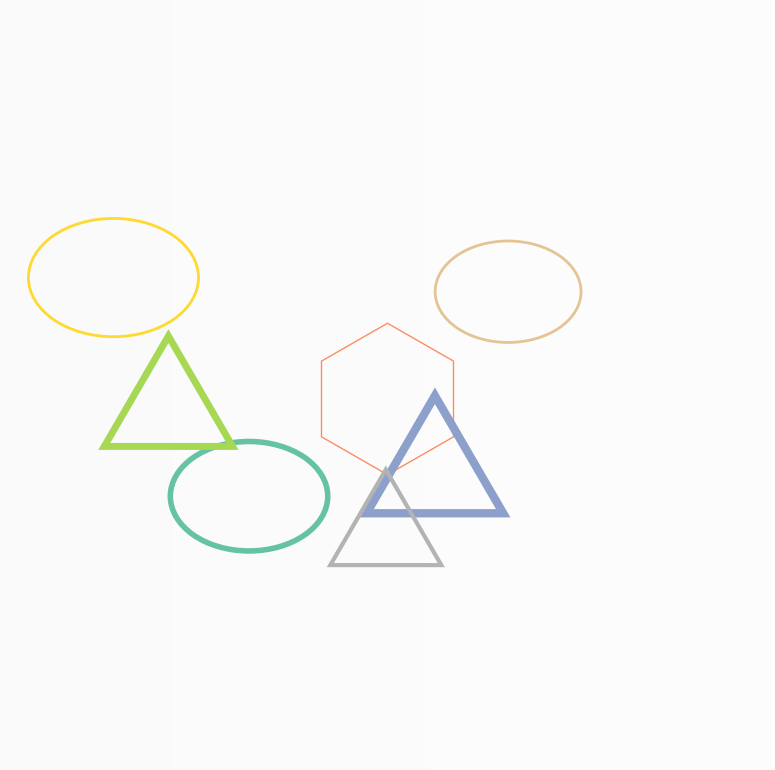[{"shape": "oval", "thickness": 2, "radius": 0.51, "center": [0.321, 0.356]}, {"shape": "hexagon", "thickness": 0.5, "radius": 0.49, "center": [0.5, 0.482]}, {"shape": "triangle", "thickness": 3, "radius": 0.51, "center": [0.561, 0.384]}, {"shape": "triangle", "thickness": 2.5, "radius": 0.48, "center": [0.217, 0.468]}, {"shape": "oval", "thickness": 1, "radius": 0.55, "center": [0.146, 0.64]}, {"shape": "oval", "thickness": 1, "radius": 0.47, "center": [0.656, 0.621]}, {"shape": "triangle", "thickness": 1.5, "radius": 0.41, "center": [0.498, 0.307]}]